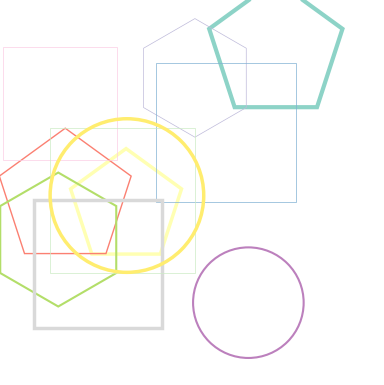[{"shape": "pentagon", "thickness": 3, "radius": 0.91, "center": [0.716, 0.869]}, {"shape": "pentagon", "thickness": 2.5, "radius": 0.76, "center": [0.327, 0.463]}, {"shape": "hexagon", "thickness": 0.5, "radius": 0.77, "center": [0.506, 0.798]}, {"shape": "pentagon", "thickness": 1, "radius": 0.9, "center": [0.169, 0.487]}, {"shape": "square", "thickness": 0.5, "radius": 0.91, "center": [0.588, 0.656]}, {"shape": "hexagon", "thickness": 1.5, "radius": 0.87, "center": [0.151, 0.378]}, {"shape": "square", "thickness": 0.5, "radius": 0.73, "center": [0.156, 0.732]}, {"shape": "square", "thickness": 2.5, "radius": 0.84, "center": [0.255, 0.314]}, {"shape": "circle", "thickness": 1.5, "radius": 0.72, "center": [0.645, 0.214]}, {"shape": "square", "thickness": 0.5, "radius": 0.94, "center": [0.318, 0.479]}, {"shape": "circle", "thickness": 2.5, "radius": 1.0, "center": [0.33, 0.492]}]